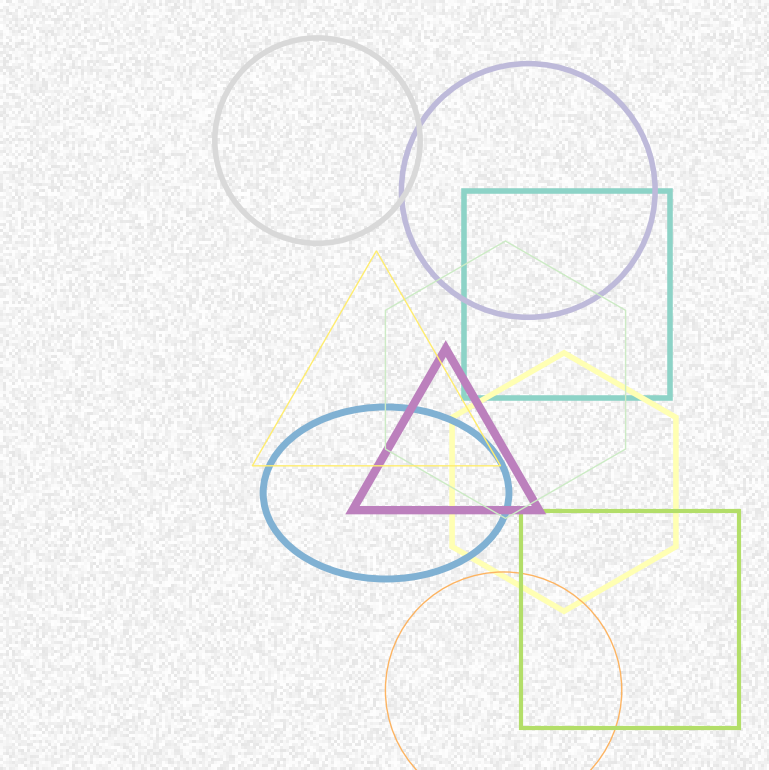[{"shape": "square", "thickness": 2, "radius": 0.67, "center": [0.736, 0.617]}, {"shape": "hexagon", "thickness": 2, "radius": 0.84, "center": [0.732, 0.374]}, {"shape": "circle", "thickness": 2, "radius": 0.82, "center": [0.686, 0.753]}, {"shape": "oval", "thickness": 2.5, "radius": 0.8, "center": [0.501, 0.36]}, {"shape": "circle", "thickness": 0.5, "radius": 0.77, "center": [0.654, 0.104]}, {"shape": "square", "thickness": 1.5, "radius": 0.71, "center": [0.818, 0.195]}, {"shape": "circle", "thickness": 2, "radius": 0.67, "center": [0.412, 0.817]}, {"shape": "triangle", "thickness": 3, "radius": 0.7, "center": [0.579, 0.407]}, {"shape": "hexagon", "thickness": 0.5, "radius": 0.9, "center": [0.656, 0.507]}, {"shape": "triangle", "thickness": 0.5, "radius": 0.93, "center": [0.489, 0.488]}]